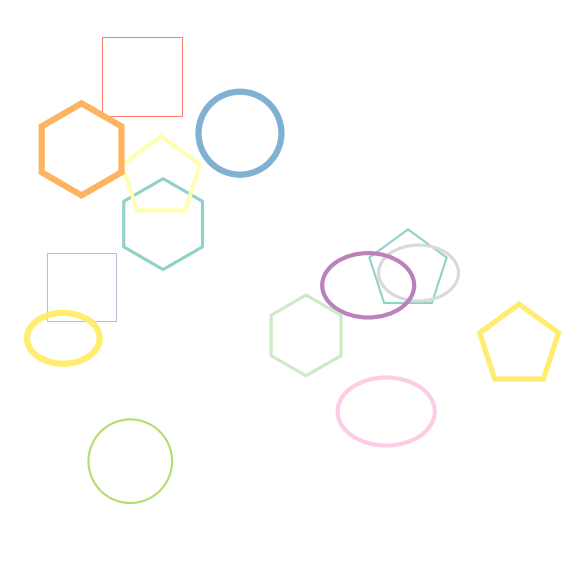[{"shape": "hexagon", "thickness": 1.5, "radius": 0.39, "center": [0.282, 0.611]}, {"shape": "pentagon", "thickness": 1, "radius": 0.35, "center": [0.707, 0.531]}, {"shape": "pentagon", "thickness": 2, "radius": 0.35, "center": [0.279, 0.692]}, {"shape": "square", "thickness": 0.5, "radius": 0.3, "center": [0.141, 0.502]}, {"shape": "square", "thickness": 0.5, "radius": 0.34, "center": [0.246, 0.866]}, {"shape": "circle", "thickness": 3, "radius": 0.36, "center": [0.416, 0.769]}, {"shape": "hexagon", "thickness": 3, "radius": 0.4, "center": [0.141, 0.741]}, {"shape": "circle", "thickness": 1, "radius": 0.36, "center": [0.226, 0.201]}, {"shape": "oval", "thickness": 2, "radius": 0.42, "center": [0.669, 0.287]}, {"shape": "oval", "thickness": 1.5, "radius": 0.35, "center": [0.725, 0.526]}, {"shape": "oval", "thickness": 2, "radius": 0.4, "center": [0.638, 0.505]}, {"shape": "hexagon", "thickness": 1.5, "radius": 0.35, "center": [0.53, 0.418]}, {"shape": "oval", "thickness": 3, "radius": 0.31, "center": [0.11, 0.413]}, {"shape": "pentagon", "thickness": 2.5, "radius": 0.36, "center": [0.899, 0.401]}]